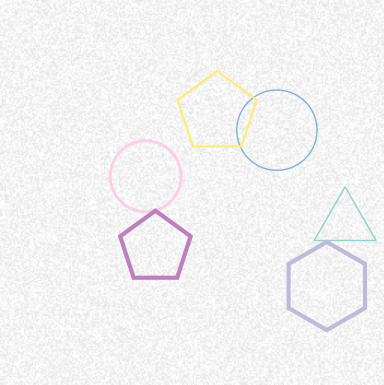[{"shape": "triangle", "thickness": 1, "radius": 0.46, "center": [0.896, 0.422]}, {"shape": "hexagon", "thickness": 3, "radius": 0.57, "center": [0.849, 0.257]}, {"shape": "circle", "thickness": 1, "radius": 0.52, "center": [0.719, 0.662]}, {"shape": "circle", "thickness": 2, "radius": 0.46, "center": [0.378, 0.542]}, {"shape": "pentagon", "thickness": 3, "radius": 0.48, "center": [0.404, 0.357]}, {"shape": "pentagon", "thickness": 1.5, "radius": 0.54, "center": [0.564, 0.707]}]